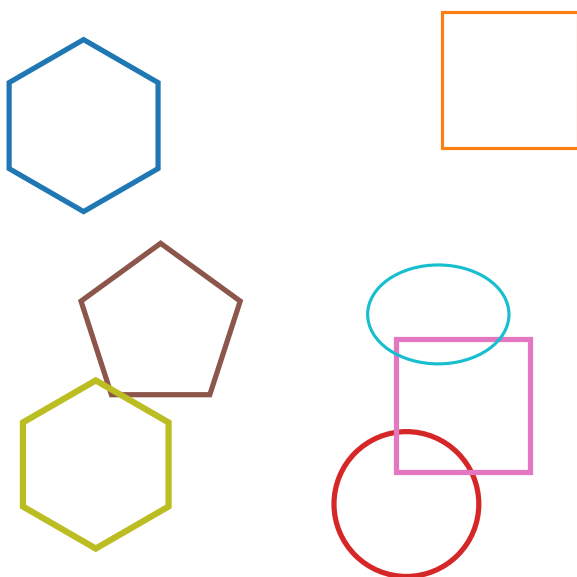[{"shape": "hexagon", "thickness": 2.5, "radius": 0.74, "center": [0.145, 0.782]}, {"shape": "square", "thickness": 1.5, "radius": 0.59, "center": [0.883, 0.861]}, {"shape": "circle", "thickness": 2.5, "radius": 0.63, "center": [0.704, 0.126]}, {"shape": "pentagon", "thickness": 2.5, "radius": 0.72, "center": [0.278, 0.433]}, {"shape": "square", "thickness": 2.5, "radius": 0.58, "center": [0.802, 0.297]}, {"shape": "hexagon", "thickness": 3, "radius": 0.73, "center": [0.166, 0.195]}, {"shape": "oval", "thickness": 1.5, "radius": 0.61, "center": [0.759, 0.455]}]